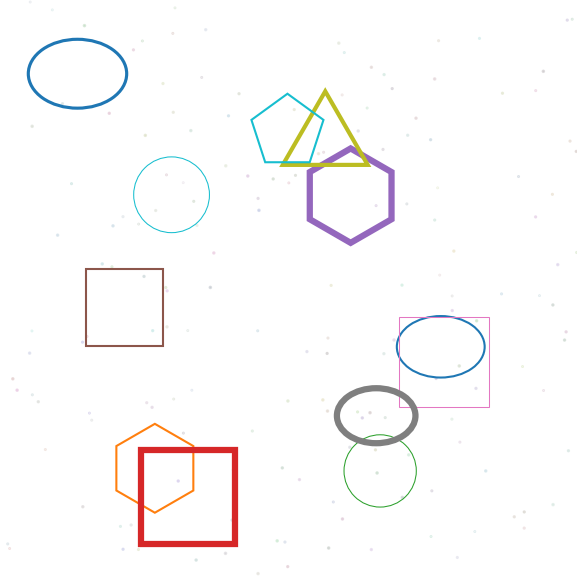[{"shape": "oval", "thickness": 1, "radius": 0.38, "center": [0.763, 0.399]}, {"shape": "oval", "thickness": 1.5, "radius": 0.43, "center": [0.134, 0.871]}, {"shape": "hexagon", "thickness": 1, "radius": 0.38, "center": [0.268, 0.188]}, {"shape": "circle", "thickness": 0.5, "radius": 0.31, "center": [0.658, 0.184]}, {"shape": "square", "thickness": 3, "radius": 0.41, "center": [0.325, 0.139]}, {"shape": "hexagon", "thickness": 3, "radius": 0.41, "center": [0.607, 0.66]}, {"shape": "square", "thickness": 1, "radius": 0.34, "center": [0.215, 0.466]}, {"shape": "square", "thickness": 0.5, "radius": 0.39, "center": [0.769, 0.373]}, {"shape": "oval", "thickness": 3, "radius": 0.34, "center": [0.651, 0.279]}, {"shape": "triangle", "thickness": 2, "radius": 0.42, "center": [0.563, 0.756]}, {"shape": "pentagon", "thickness": 1, "radius": 0.33, "center": [0.498, 0.771]}, {"shape": "circle", "thickness": 0.5, "radius": 0.33, "center": [0.297, 0.662]}]